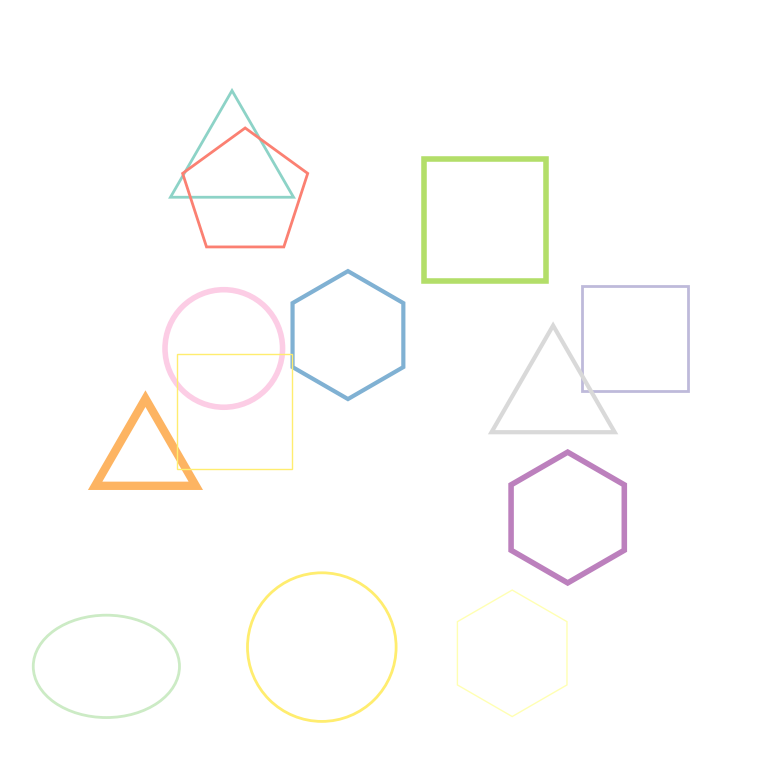[{"shape": "triangle", "thickness": 1, "radius": 0.46, "center": [0.301, 0.79]}, {"shape": "hexagon", "thickness": 0.5, "radius": 0.41, "center": [0.665, 0.152]}, {"shape": "square", "thickness": 1, "radius": 0.34, "center": [0.825, 0.561]}, {"shape": "pentagon", "thickness": 1, "radius": 0.43, "center": [0.318, 0.748]}, {"shape": "hexagon", "thickness": 1.5, "radius": 0.42, "center": [0.452, 0.565]}, {"shape": "triangle", "thickness": 3, "radius": 0.38, "center": [0.189, 0.407]}, {"shape": "square", "thickness": 2, "radius": 0.4, "center": [0.63, 0.714]}, {"shape": "circle", "thickness": 2, "radius": 0.38, "center": [0.291, 0.547]}, {"shape": "triangle", "thickness": 1.5, "radius": 0.46, "center": [0.718, 0.485]}, {"shape": "hexagon", "thickness": 2, "radius": 0.42, "center": [0.737, 0.328]}, {"shape": "oval", "thickness": 1, "radius": 0.47, "center": [0.138, 0.135]}, {"shape": "circle", "thickness": 1, "radius": 0.48, "center": [0.418, 0.16]}, {"shape": "square", "thickness": 0.5, "radius": 0.37, "center": [0.304, 0.466]}]